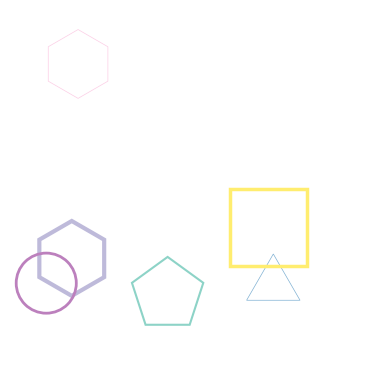[{"shape": "pentagon", "thickness": 1.5, "radius": 0.49, "center": [0.435, 0.235]}, {"shape": "hexagon", "thickness": 3, "radius": 0.49, "center": [0.186, 0.329]}, {"shape": "triangle", "thickness": 0.5, "radius": 0.4, "center": [0.71, 0.26]}, {"shape": "hexagon", "thickness": 0.5, "radius": 0.45, "center": [0.203, 0.834]}, {"shape": "circle", "thickness": 2, "radius": 0.39, "center": [0.12, 0.265]}, {"shape": "square", "thickness": 2.5, "radius": 0.5, "center": [0.696, 0.408]}]